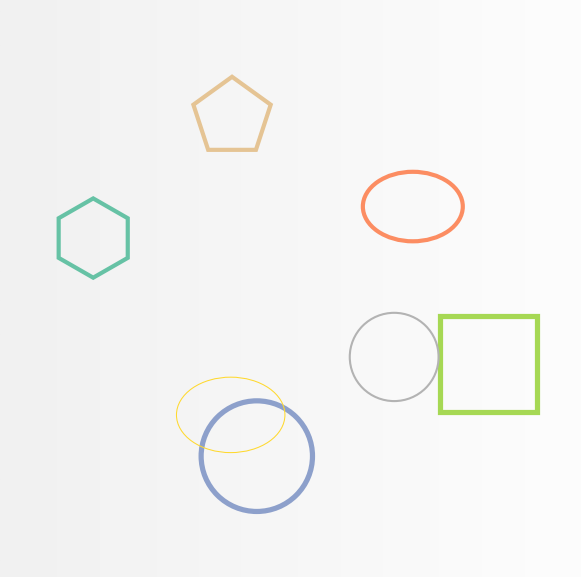[{"shape": "hexagon", "thickness": 2, "radius": 0.34, "center": [0.16, 0.587]}, {"shape": "oval", "thickness": 2, "radius": 0.43, "center": [0.71, 0.641]}, {"shape": "circle", "thickness": 2.5, "radius": 0.48, "center": [0.442, 0.209]}, {"shape": "square", "thickness": 2.5, "radius": 0.42, "center": [0.841, 0.369]}, {"shape": "oval", "thickness": 0.5, "radius": 0.47, "center": [0.397, 0.281]}, {"shape": "pentagon", "thickness": 2, "radius": 0.35, "center": [0.399, 0.796]}, {"shape": "circle", "thickness": 1, "radius": 0.38, "center": [0.678, 0.381]}]